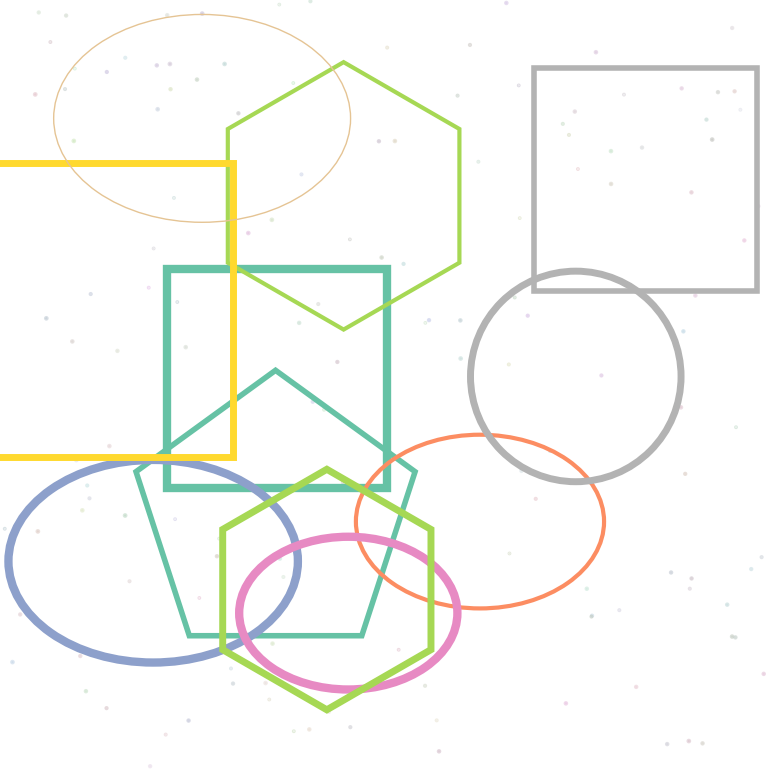[{"shape": "square", "thickness": 3, "radius": 0.71, "center": [0.359, 0.508]}, {"shape": "pentagon", "thickness": 2, "radius": 0.95, "center": [0.358, 0.329]}, {"shape": "oval", "thickness": 1.5, "radius": 0.81, "center": [0.623, 0.323]}, {"shape": "oval", "thickness": 3, "radius": 0.94, "center": [0.199, 0.271]}, {"shape": "oval", "thickness": 3, "radius": 0.71, "center": [0.452, 0.204]}, {"shape": "hexagon", "thickness": 2.5, "radius": 0.78, "center": [0.424, 0.234]}, {"shape": "hexagon", "thickness": 1.5, "radius": 0.87, "center": [0.446, 0.746]}, {"shape": "square", "thickness": 2.5, "radius": 0.95, "center": [0.112, 0.597]}, {"shape": "oval", "thickness": 0.5, "radius": 0.96, "center": [0.262, 0.846]}, {"shape": "circle", "thickness": 2.5, "radius": 0.68, "center": [0.748, 0.511]}, {"shape": "square", "thickness": 2, "radius": 0.72, "center": [0.838, 0.767]}]